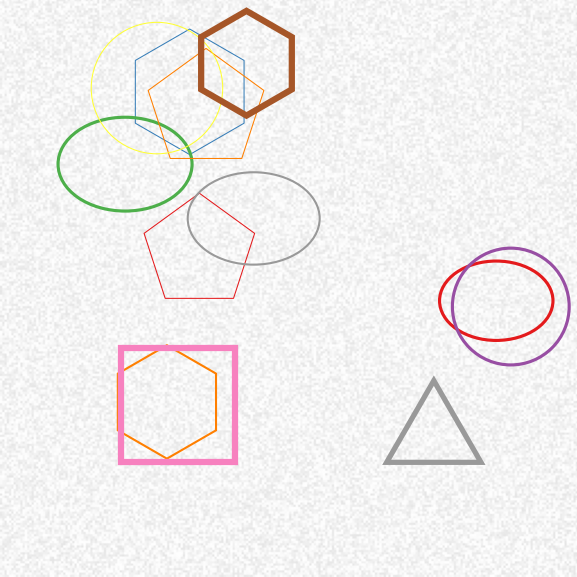[{"shape": "pentagon", "thickness": 0.5, "radius": 0.5, "center": [0.345, 0.564]}, {"shape": "oval", "thickness": 1.5, "radius": 0.49, "center": [0.859, 0.478]}, {"shape": "hexagon", "thickness": 0.5, "radius": 0.54, "center": [0.328, 0.84]}, {"shape": "oval", "thickness": 1.5, "radius": 0.58, "center": [0.217, 0.715]}, {"shape": "circle", "thickness": 1.5, "radius": 0.51, "center": [0.884, 0.468]}, {"shape": "hexagon", "thickness": 1, "radius": 0.49, "center": [0.289, 0.303]}, {"shape": "pentagon", "thickness": 0.5, "radius": 0.53, "center": [0.357, 0.81]}, {"shape": "circle", "thickness": 0.5, "radius": 0.57, "center": [0.272, 0.847]}, {"shape": "hexagon", "thickness": 3, "radius": 0.45, "center": [0.427, 0.89]}, {"shape": "square", "thickness": 3, "radius": 0.49, "center": [0.308, 0.298]}, {"shape": "oval", "thickness": 1, "radius": 0.57, "center": [0.439, 0.621]}, {"shape": "triangle", "thickness": 2.5, "radius": 0.47, "center": [0.751, 0.246]}]